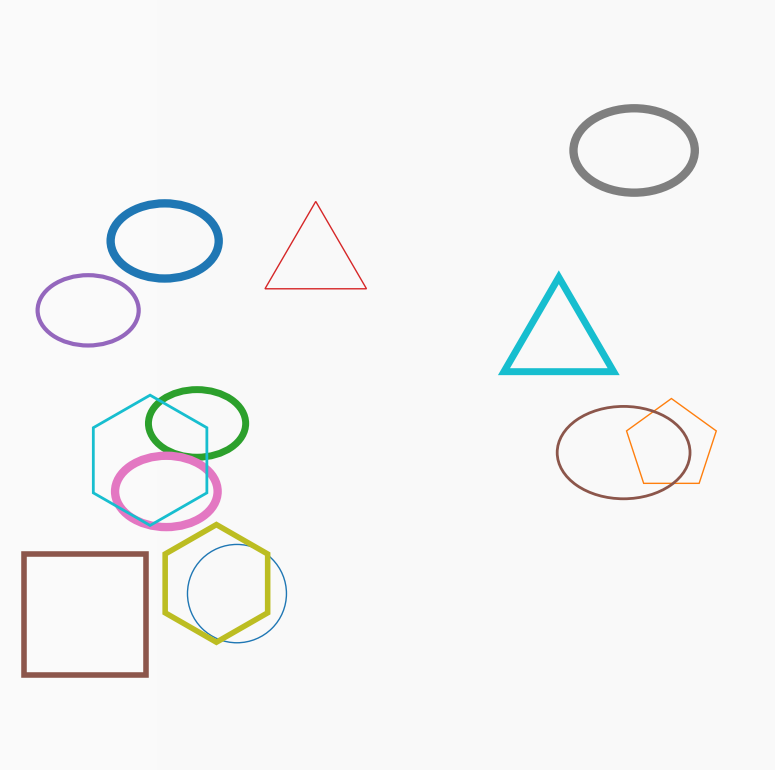[{"shape": "circle", "thickness": 0.5, "radius": 0.32, "center": [0.306, 0.229]}, {"shape": "oval", "thickness": 3, "radius": 0.35, "center": [0.212, 0.687]}, {"shape": "pentagon", "thickness": 0.5, "radius": 0.3, "center": [0.866, 0.422]}, {"shape": "oval", "thickness": 2.5, "radius": 0.31, "center": [0.254, 0.45]}, {"shape": "triangle", "thickness": 0.5, "radius": 0.38, "center": [0.407, 0.663]}, {"shape": "oval", "thickness": 1.5, "radius": 0.33, "center": [0.114, 0.597]}, {"shape": "oval", "thickness": 1, "radius": 0.43, "center": [0.805, 0.412]}, {"shape": "square", "thickness": 2, "radius": 0.39, "center": [0.11, 0.201]}, {"shape": "oval", "thickness": 3, "radius": 0.33, "center": [0.215, 0.362]}, {"shape": "oval", "thickness": 3, "radius": 0.39, "center": [0.818, 0.805]}, {"shape": "hexagon", "thickness": 2, "radius": 0.38, "center": [0.279, 0.242]}, {"shape": "triangle", "thickness": 2.5, "radius": 0.41, "center": [0.721, 0.558]}, {"shape": "hexagon", "thickness": 1, "radius": 0.42, "center": [0.194, 0.402]}]